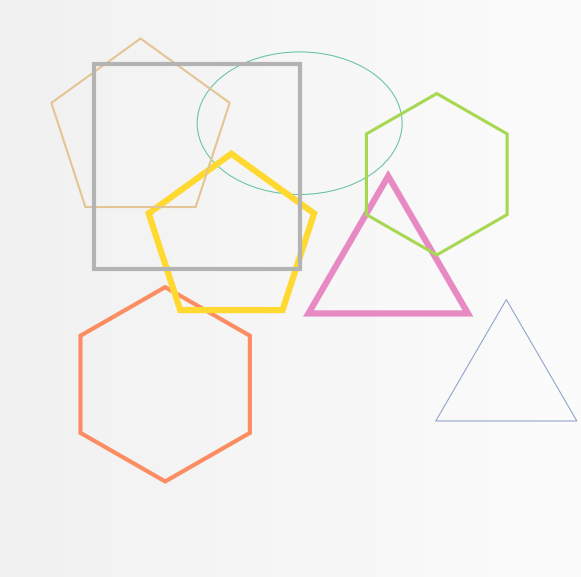[{"shape": "oval", "thickness": 0.5, "radius": 0.88, "center": [0.516, 0.786]}, {"shape": "hexagon", "thickness": 2, "radius": 0.84, "center": [0.284, 0.334]}, {"shape": "triangle", "thickness": 0.5, "radius": 0.7, "center": [0.871, 0.34]}, {"shape": "triangle", "thickness": 3, "radius": 0.79, "center": [0.668, 0.536]}, {"shape": "hexagon", "thickness": 1.5, "radius": 0.7, "center": [0.751, 0.697]}, {"shape": "pentagon", "thickness": 3, "radius": 0.75, "center": [0.398, 0.583]}, {"shape": "pentagon", "thickness": 1, "radius": 0.81, "center": [0.242, 0.771]}, {"shape": "square", "thickness": 2, "radius": 0.89, "center": [0.339, 0.711]}]